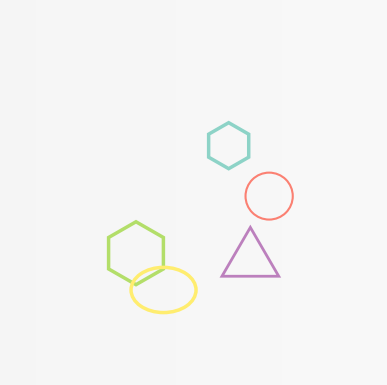[{"shape": "hexagon", "thickness": 2.5, "radius": 0.3, "center": [0.59, 0.622]}, {"shape": "circle", "thickness": 1.5, "radius": 0.3, "center": [0.695, 0.491]}, {"shape": "hexagon", "thickness": 2.5, "radius": 0.41, "center": [0.351, 0.342]}, {"shape": "triangle", "thickness": 2, "radius": 0.42, "center": [0.646, 0.325]}, {"shape": "oval", "thickness": 2.5, "radius": 0.42, "center": [0.422, 0.247]}]